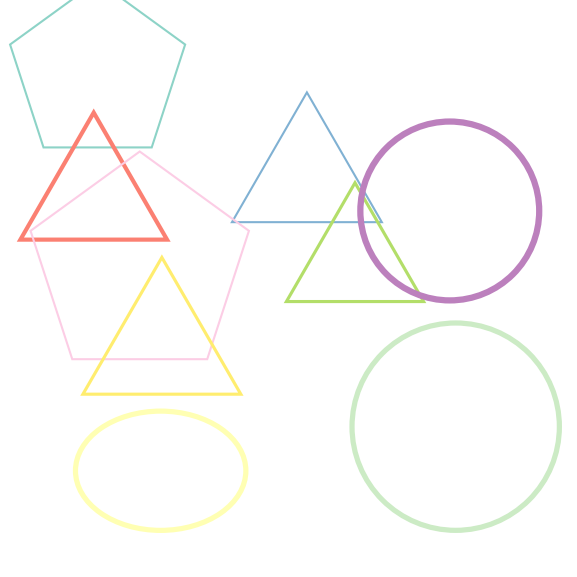[{"shape": "pentagon", "thickness": 1, "radius": 0.8, "center": [0.169, 0.873]}, {"shape": "oval", "thickness": 2.5, "radius": 0.74, "center": [0.278, 0.184]}, {"shape": "triangle", "thickness": 2, "radius": 0.73, "center": [0.162, 0.657]}, {"shape": "triangle", "thickness": 1, "radius": 0.75, "center": [0.531, 0.689]}, {"shape": "triangle", "thickness": 1.5, "radius": 0.69, "center": [0.615, 0.546]}, {"shape": "pentagon", "thickness": 1, "radius": 0.99, "center": [0.242, 0.538]}, {"shape": "circle", "thickness": 3, "radius": 0.77, "center": [0.779, 0.634]}, {"shape": "circle", "thickness": 2.5, "radius": 0.9, "center": [0.789, 0.26]}, {"shape": "triangle", "thickness": 1.5, "radius": 0.79, "center": [0.28, 0.395]}]